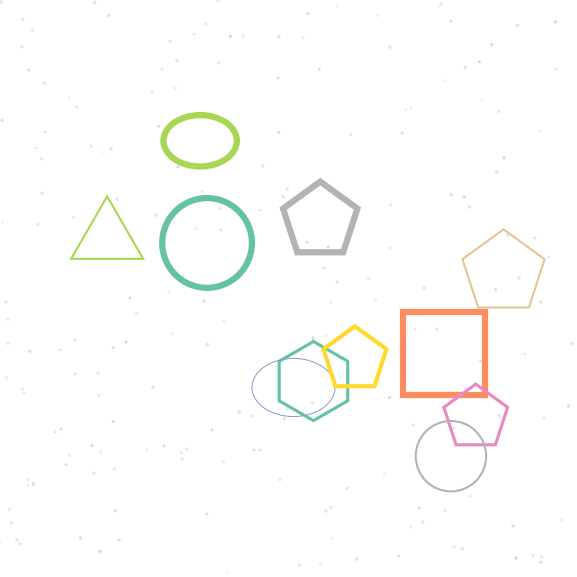[{"shape": "circle", "thickness": 3, "radius": 0.39, "center": [0.359, 0.578]}, {"shape": "hexagon", "thickness": 1.5, "radius": 0.34, "center": [0.543, 0.339]}, {"shape": "square", "thickness": 3, "radius": 0.36, "center": [0.768, 0.387]}, {"shape": "oval", "thickness": 0.5, "radius": 0.36, "center": [0.508, 0.328]}, {"shape": "pentagon", "thickness": 1.5, "radius": 0.29, "center": [0.824, 0.276]}, {"shape": "oval", "thickness": 3, "radius": 0.32, "center": [0.347, 0.755]}, {"shape": "triangle", "thickness": 1, "radius": 0.36, "center": [0.186, 0.587]}, {"shape": "pentagon", "thickness": 2, "radius": 0.29, "center": [0.615, 0.377]}, {"shape": "pentagon", "thickness": 1, "radius": 0.37, "center": [0.872, 0.527]}, {"shape": "pentagon", "thickness": 3, "radius": 0.34, "center": [0.555, 0.617]}, {"shape": "circle", "thickness": 1, "radius": 0.3, "center": [0.781, 0.209]}]